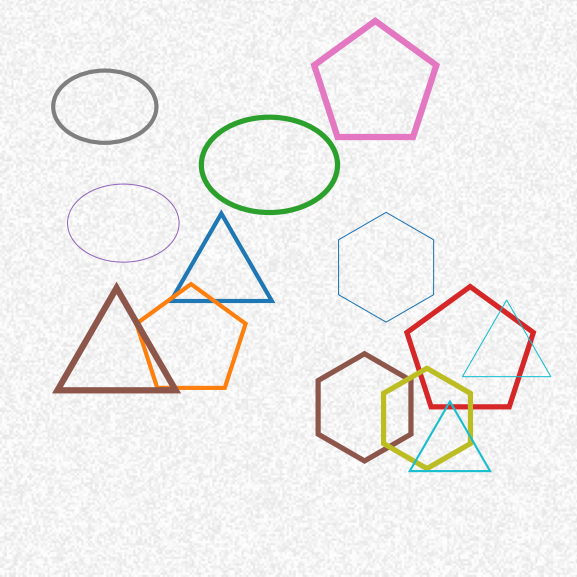[{"shape": "hexagon", "thickness": 0.5, "radius": 0.48, "center": [0.669, 0.536]}, {"shape": "triangle", "thickness": 2, "radius": 0.5, "center": [0.383, 0.528]}, {"shape": "pentagon", "thickness": 2, "radius": 0.5, "center": [0.331, 0.408]}, {"shape": "oval", "thickness": 2.5, "radius": 0.59, "center": [0.467, 0.714]}, {"shape": "pentagon", "thickness": 2.5, "radius": 0.58, "center": [0.814, 0.388]}, {"shape": "oval", "thickness": 0.5, "radius": 0.48, "center": [0.214, 0.613]}, {"shape": "hexagon", "thickness": 2.5, "radius": 0.46, "center": [0.631, 0.294]}, {"shape": "triangle", "thickness": 3, "radius": 0.59, "center": [0.202, 0.382]}, {"shape": "pentagon", "thickness": 3, "radius": 0.56, "center": [0.65, 0.852]}, {"shape": "oval", "thickness": 2, "radius": 0.45, "center": [0.182, 0.814]}, {"shape": "hexagon", "thickness": 2.5, "radius": 0.43, "center": [0.739, 0.275]}, {"shape": "triangle", "thickness": 0.5, "radius": 0.44, "center": [0.877, 0.391]}, {"shape": "triangle", "thickness": 1, "radius": 0.4, "center": [0.779, 0.224]}]